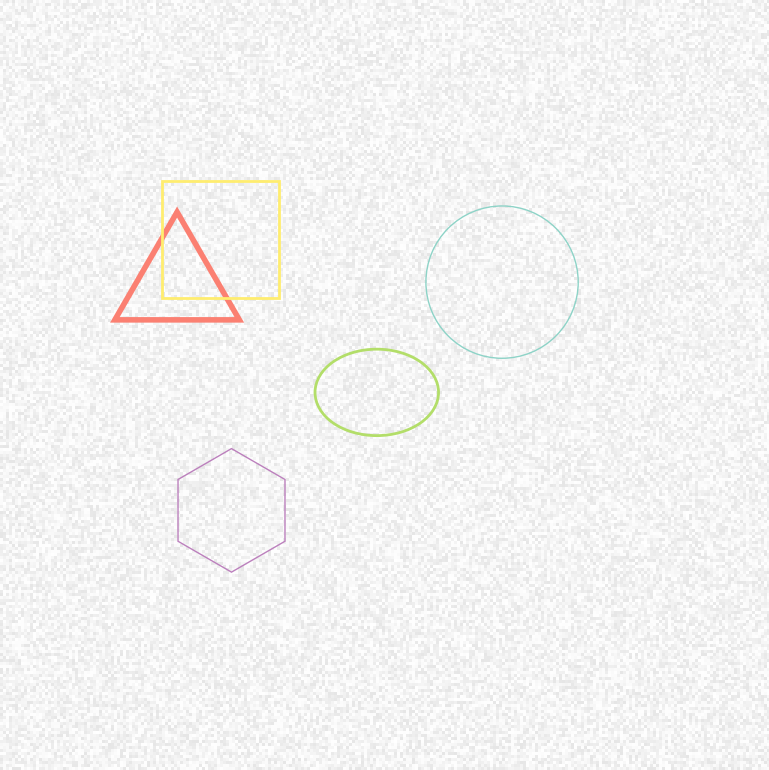[{"shape": "circle", "thickness": 0.5, "radius": 0.49, "center": [0.652, 0.634]}, {"shape": "triangle", "thickness": 2, "radius": 0.47, "center": [0.23, 0.631]}, {"shape": "oval", "thickness": 1, "radius": 0.4, "center": [0.489, 0.49]}, {"shape": "hexagon", "thickness": 0.5, "radius": 0.4, "center": [0.301, 0.337]}, {"shape": "square", "thickness": 1, "radius": 0.38, "center": [0.286, 0.689]}]